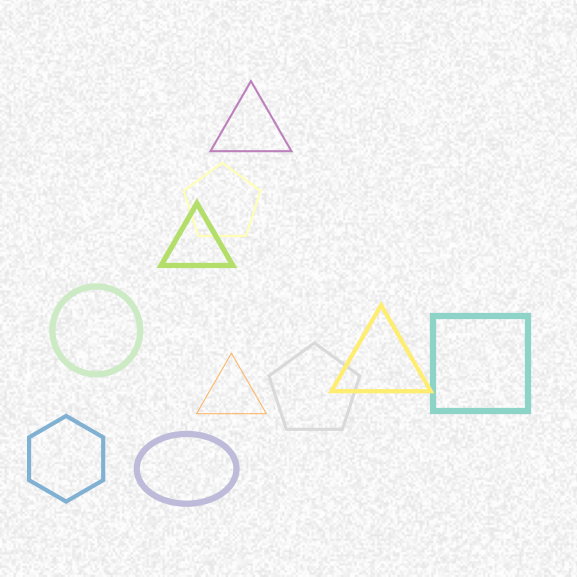[{"shape": "square", "thickness": 3, "radius": 0.41, "center": [0.832, 0.369]}, {"shape": "pentagon", "thickness": 1, "radius": 0.35, "center": [0.385, 0.647]}, {"shape": "oval", "thickness": 3, "radius": 0.43, "center": [0.323, 0.187]}, {"shape": "hexagon", "thickness": 2, "radius": 0.37, "center": [0.115, 0.205]}, {"shape": "triangle", "thickness": 0.5, "radius": 0.35, "center": [0.401, 0.318]}, {"shape": "triangle", "thickness": 2.5, "radius": 0.36, "center": [0.341, 0.575]}, {"shape": "pentagon", "thickness": 1.5, "radius": 0.41, "center": [0.544, 0.323]}, {"shape": "triangle", "thickness": 1, "radius": 0.4, "center": [0.435, 0.778]}, {"shape": "circle", "thickness": 3, "radius": 0.38, "center": [0.167, 0.427]}, {"shape": "triangle", "thickness": 2, "radius": 0.5, "center": [0.66, 0.371]}]